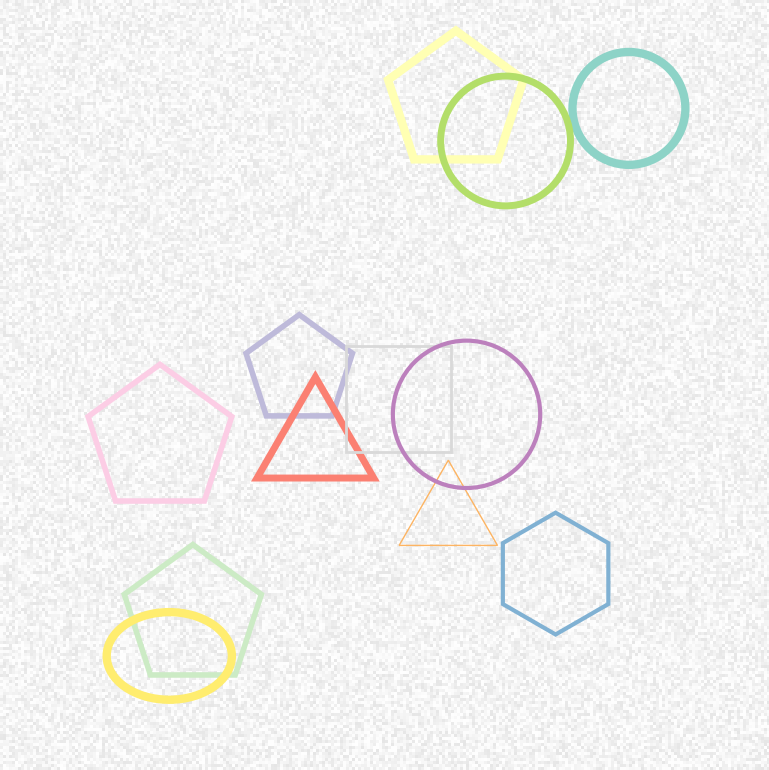[{"shape": "circle", "thickness": 3, "radius": 0.37, "center": [0.817, 0.859]}, {"shape": "pentagon", "thickness": 3, "radius": 0.46, "center": [0.592, 0.868]}, {"shape": "pentagon", "thickness": 2, "radius": 0.36, "center": [0.389, 0.519]}, {"shape": "triangle", "thickness": 2.5, "radius": 0.44, "center": [0.41, 0.423]}, {"shape": "hexagon", "thickness": 1.5, "radius": 0.4, "center": [0.722, 0.255]}, {"shape": "triangle", "thickness": 0.5, "radius": 0.37, "center": [0.582, 0.329]}, {"shape": "circle", "thickness": 2.5, "radius": 0.42, "center": [0.657, 0.817]}, {"shape": "pentagon", "thickness": 2, "radius": 0.49, "center": [0.208, 0.429]}, {"shape": "square", "thickness": 1, "radius": 0.34, "center": [0.518, 0.482]}, {"shape": "circle", "thickness": 1.5, "radius": 0.48, "center": [0.606, 0.462]}, {"shape": "pentagon", "thickness": 2, "radius": 0.47, "center": [0.25, 0.199]}, {"shape": "oval", "thickness": 3, "radius": 0.41, "center": [0.22, 0.148]}]